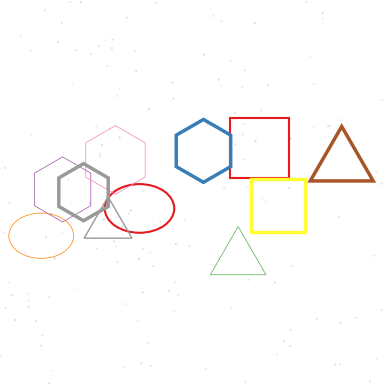[{"shape": "oval", "thickness": 1.5, "radius": 0.45, "center": [0.362, 0.459]}, {"shape": "square", "thickness": 1.5, "radius": 0.39, "center": [0.674, 0.616]}, {"shape": "hexagon", "thickness": 2.5, "radius": 0.41, "center": [0.528, 0.608]}, {"shape": "triangle", "thickness": 0.5, "radius": 0.42, "center": [0.619, 0.328]}, {"shape": "hexagon", "thickness": 0.5, "radius": 0.42, "center": [0.163, 0.508]}, {"shape": "oval", "thickness": 0.5, "radius": 0.42, "center": [0.107, 0.388]}, {"shape": "square", "thickness": 2.5, "radius": 0.35, "center": [0.722, 0.467]}, {"shape": "triangle", "thickness": 2.5, "radius": 0.47, "center": [0.888, 0.577]}, {"shape": "hexagon", "thickness": 0.5, "radius": 0.45, "center": [0.3, 0.585]}, {"shape": "hexagon", "thickness": 2.5, "radius": 0.37, "center": [0.217, 0.501]}, {"shape": "triangle", "thickness": 1, "radius": 0.36, "center": [0.281, 0.417]}]